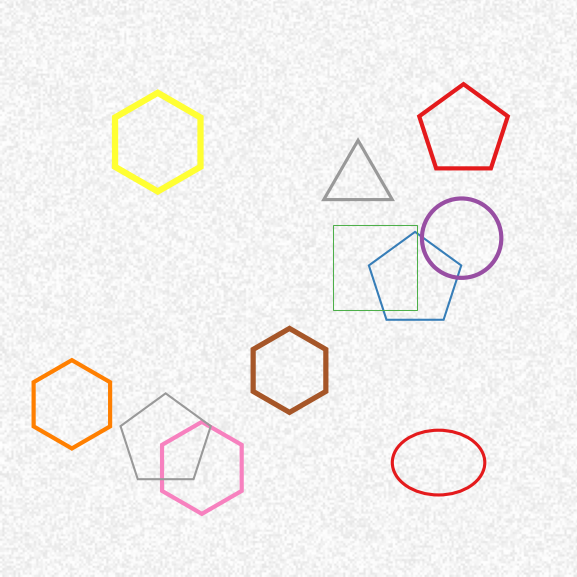[{"shape": "pentagon", "thickness": 2, "radius": 0.4, "center": [0.803, 0.773]}, {"shape": "oval", "thickness": 1.5, "radius": 0.4, "center": [0.759, 0.198]}, {"shape": "pentagon", "thickness": 1, "radius": 0.42, "center": [0.719, 0.513]}, {"shape": "square", "thickness": 0.5, "radius": 0.37, "center": [0.649, 0.536]}, {"shape": "circle", "thickness": 2, "radius": 0.34, "center": [0.799, 0.587]}, {"shape": "hexagon", "thickness": 2, "radius": 0.38, "center": [0.124, 0.299]}, {"shape": "hexagon", "thickness": 3, "radius": 0.43, "center": [0.273, 0.753]}, {"shape": "hexagon", "thickness": 2.5, "radius": 0.36, "center": [0.501, 0.358]}, {"shape": "hexagon", "thickness": 2, "radius": 0.4, "center": [0.35, 0.189]}, {"shape": "pentagon", "thickness": 1, "radius": 0.41, "center": [0.287, 0.236]}, {"shape": "triangle", "thickness": 1.5, "radius": 0.34, "center": [0.62, 0.688]}]